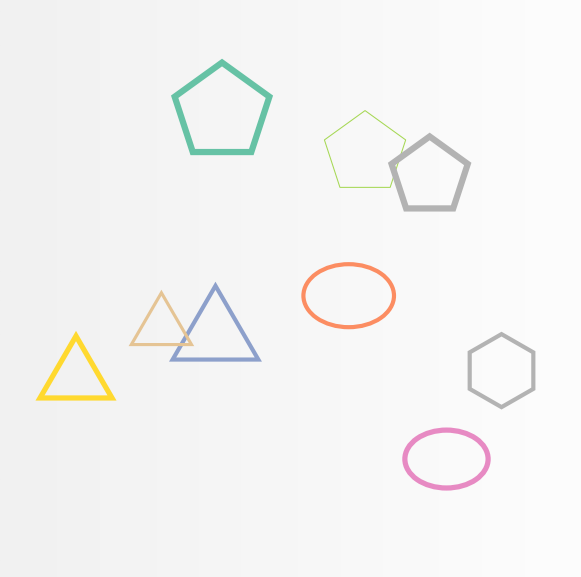[{"shape": "pentagon", "thickness": 3, "radius": 0.43, "center": [0.382, 0.805]}, {"shape": "oval", "thickness": 2, "radius": 0.39, "center": [0.6, 0.487]}, {"shape": "triangle", "thickness": 2, "radius": 0.43, "center": [0.371, 0.419]}, {"shape": "oval", "thickness": 2.5, "radius": 0.36, "center": [0.768, 0.204]}, {"shape": "pentagon", "thickness": 0.5, "radius": 0.37, "center": [0.628, 0.734]}, {"shape": "triangle", "thickness": 2.5, "radius": 0.36, "center": [0.131, 0.346]}, {"shape": "triangle", "thickness": 1.5, "radius": 0.3, "center": [0.278, 0.432]}, {"shape": "hexagon", "thickness": 2, "radius": 0.32, "center": [0.863, 0.357]}, {"shape": "pentagon", "thickness": 3, "radius": 0.34, "center": [0.739, 0.694]}]